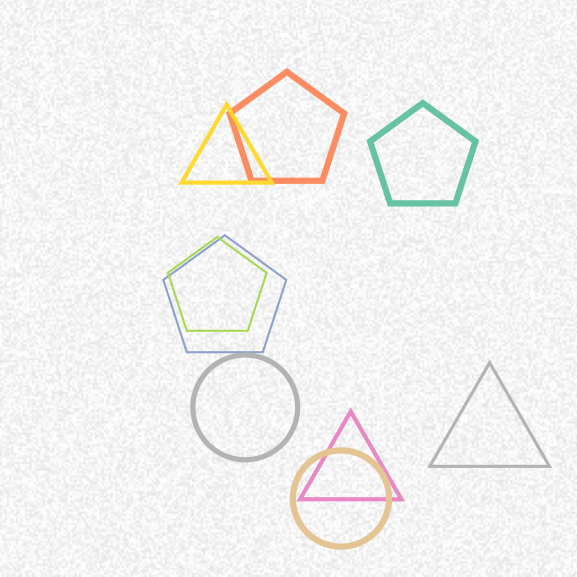[{"shape": "pentagon", "thickness": 3, "radius": 0.48, "center": [0.732, 0.725]}, {"shape": "pentagon", "thickness": 3, "radius": 0.52, "center": [0.497, 0.77]}, {"shape": "pentagon", "thickness": 1, "radius": 0.56, "center": [0.389, 0.48]}, {"shape": "triangle", "thickness": 2, "radius": 0.51, "center": [0.607, 0.185]}, {"shape": "pentagon", "thickness": 1, "radius": 0.45, "center": [0.376, 0.499]}, {"shape": "triangle", "thickness": 2, "radius": 0.45, "center": [0.392, 0.728]}, {"shape": "circle", "thickness": 3, "radius": 0.42, "center": [0.59, 0.136]}, {"shape": "circle", "thickness": 2.5, "radius": 0.45, "center": [0.425, 0.294]}, {"shape": "triangle", "thickness": 1.5, "radius": 0.6, "center": [0.848, 0.251]}]